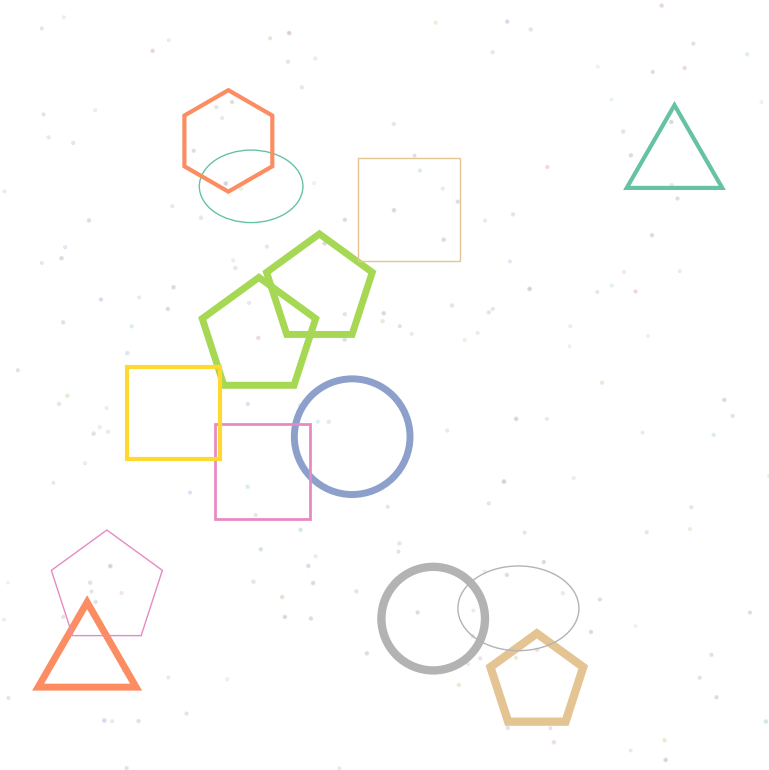[{"shape": "triangle", "thickness": 1.5, "radius": 0.36, "center": [0.876, 0.792]}, {"shape": "oval", "thickness": 0.5, "radius": 0.34, "center": [0.326, 0.758]}, {"shape": "triangle", "thickness": 2.5, "radius": 0.37, "center": [0.113, 0.144]}, {"shape": "hexagon", "thickness": 1.5, "radius": 0.33, "center": [0.297, 0.817]}, {"shape": "circle", "thickness": 2.5, "radius": 0.38, "center": [0.457, 0.433]}, {"shape": "pentagon", "thickness": 0.5, "radius": 0.38, "center": [0.139, 0.236]}, {"shape": "square", "thickness": 1, "radius": 0.31, "center": [0.341, 0.388]}, {"shape": "pentagon", "thickness": 2.5, "radius": 0.39, "center": [0.336, 0.562]}, {"shape": "pentagon", "thickness": 2.5, "radius": 0.36, "center": [0.415, 0.624]}, {"shape": "square", "thickness": 1.5, "radius": 0.3, "center": [0.225, 0.464]}, {"shape": "square", "thickness": 0.5, "radius": 0.33, "center": [0.531, 0.728]}, {"shape": "pentagon", "thickness": 3, "radius": 0.32, "center": [0.697, 0.114]}, {"shape": "oval", "thickness": 0.5, "radius": 0.39, "center": [0.673, 0.21]}, {"shape": "circle", "thickness": 3, "radius": 0.34, "center": [0.563, 0.197]}]